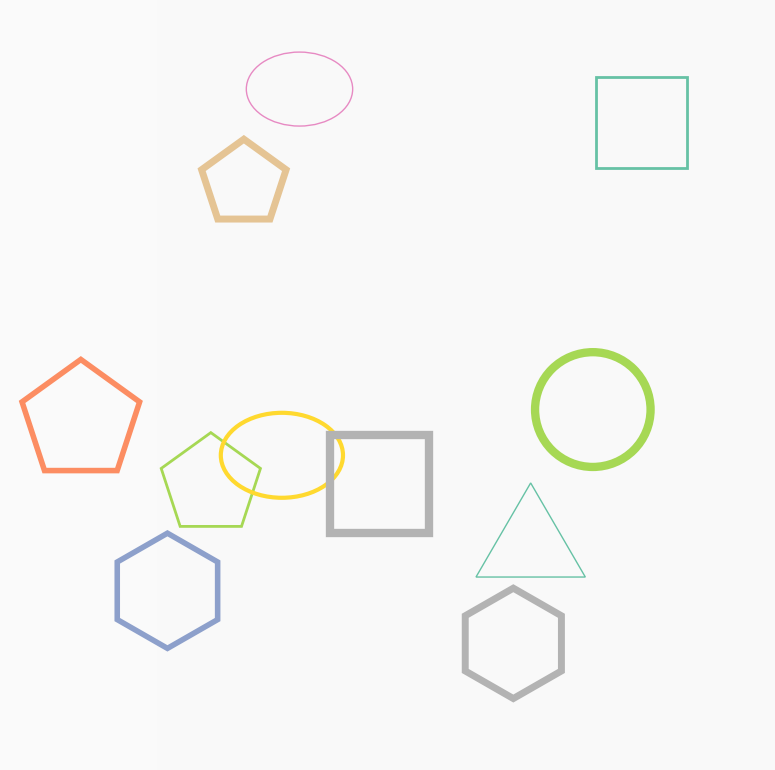[{"shape": "square", "thickness": 1, "radius": 0.29, "center": [0.827, 0.841]}, {"shape": "triangle", "thickness": 0.5, "radius": 0.41, "center": [0.685, 0.291]}, {"shape": "pentagon", "thickness": 2, "radius": 0.4, "center": [0.104, 0.453]}, {"shape": "hexagon", "thickness": 2, "radius": 0.37, "center": [0.216, 0.233]}, {"shape": "oval", "thickness": 0.5, "radius": 0.34, "center": [0.386, 0.884]}, {"shape": "pentagon", "thickness": 1, "radius": 0.34, "center": [0.272, 0.371]}, {"shape": "circle", "thickness": 3, "radius": 0.37, "center": [0.765, 0.468]}, {"shape": "oval", "thickness": 1.5, "radius": 0.39, "center": [0.364, 0.409]}, {"shape": "pentagon", "thickness": 2.5, "radius": 0.29, "center": [0.315, 0.762]}, {"shape": "hexagon", "thickness": 2.5, "radius": 0.36, "center": [0.662, 0.164]}, {"shape": "square", "thickness": 3, "radius": 0.32, "center": [0.49, 0.371]}]